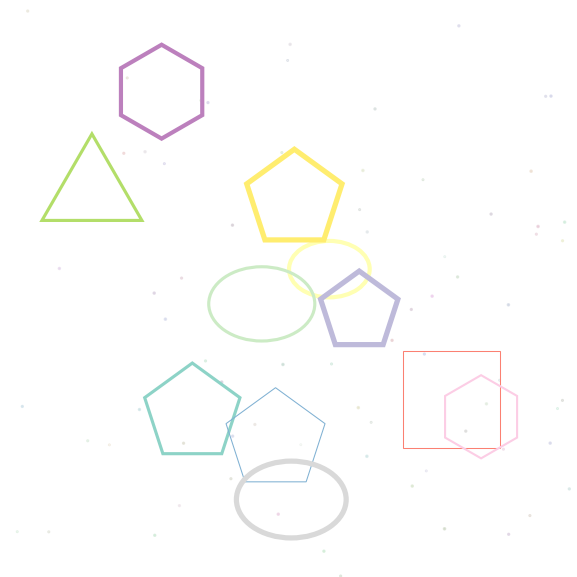[{"shape": "pentagon", "thickness": 1.5, "radius": 0.43, "center": [0.333, 0.284]}, {"shape": "oval", "thickness": 2, "radius": 0.35, "center": [0.57, 0.533]}, {"shape": "pentagon", "thickness": 2.5, "radius": 0.35, "center": [0.622, 0.459]}, {"shape": "square", "thickness": 0.5, "radius": 0.42, "center": [0.782, 0.307]}, {"shape": "pentagon", "thickness": 0.5, "radius": 0.45, "center": [0.477, 0.238]}, {"shape": "triangle", "thickness": 1.5, "radius": 0.5, "center": [0.159, 0.667]}, {"shape": "hexagon", "thickness": 1, "radius": 0.36, "center": [0.833, 0.277]}, {"shape": "oval", "thickness": 2.5, "radius": 0.48, "center": [0.504, 0.134]}, {"shape": "hexagon", "thickness": 2, "radius": 0.41, "center": [0.28, 0.84]}, {"shape": "oval", "thickness": 1.5, "radius": 0.46, "center": [0.453, 0.473]}, {"shape": "pentagon", "thickness": 2.5, "radius": 0.43, "center": [0.51, 0.654]}]